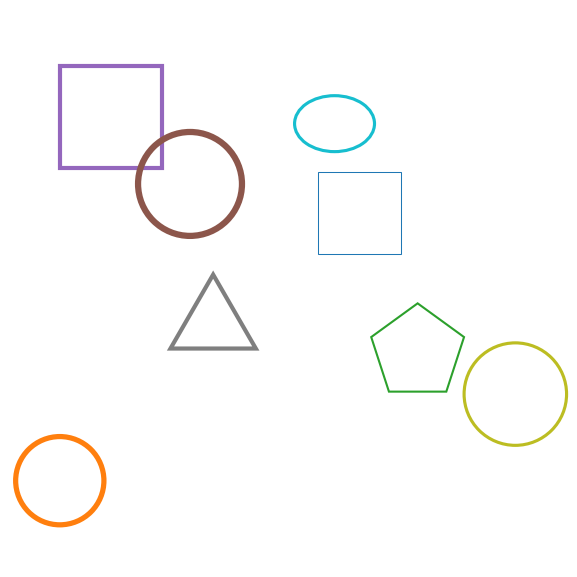[{"shape": "square", "thickness": 0.5, "radius": 0.36, "center": [0.623, 0.63]}, {"shape": "circle", "thickness": 2.5, "radius": 0.38, "center": [0.104, 0.167]}, {"shape": "pentagon", "thickness": 1, "radius": 0.42, "center": [0.723, 0.389]}, {"shape": "square", "thickness": 2, "radius": 0.44, "center": [0.192, 0.796]}, {"shape": "circle", "thickness": 3, "radius": 0.45, "center": [0.329, 0.681]}, {"shape": "triangle", "thickness": 2, "radius": 0.43, "center": [0.369, 0.438]}, {"shape": "circle", "thickness": 1.5, "radius": 0.44, "center": [0.892, 0.317]}, {"shape": "oval", "thickness": 1.5, "radius": 0.35, "center": [0.579, 0.785]}]